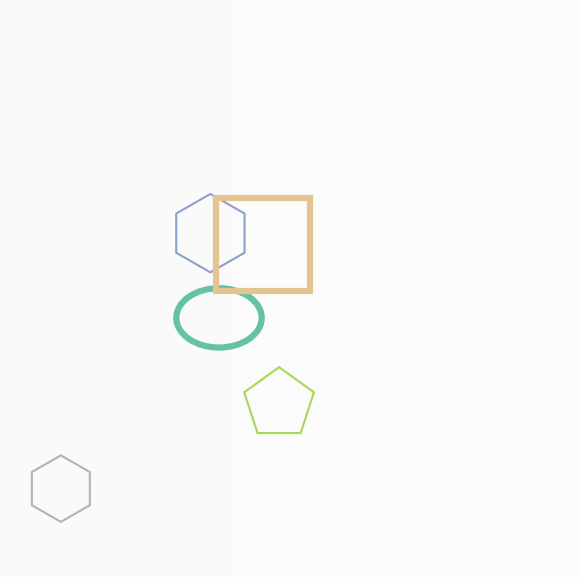[{"shape": "oval", "thickness": 3, "radius": 0.37, "center": [0.377, 0.449]}, {"shape": "hexagon", "thickness": 1, "radius": 0.34, "center": [0.362, 0.595]}, {"shape": "pentagon", "thickness": 1, "radius": 0.32, "center": [0.48, 0.3]}, {"shape": "square", "thickness": 3, "radius": 0.4, "center": [0.452, 0.576]}, {"shape": "hexagon", "thickness": 1, "radius": 0.29, "center": [0.105, 0.153]}]